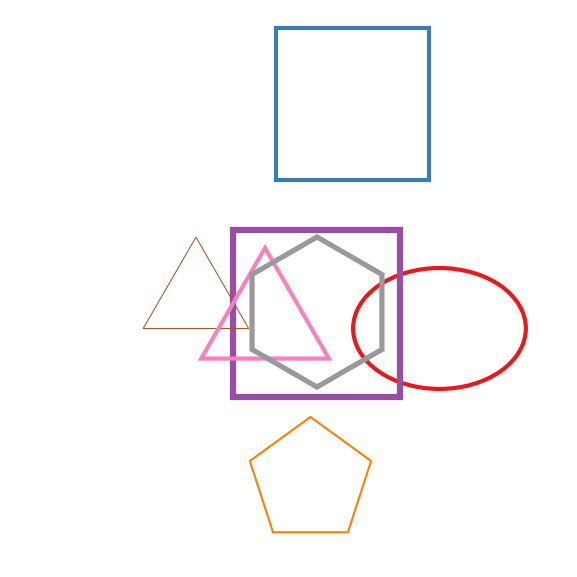[{"shape": "oval", "thickness": 2, "radius": 0.75, "center": [0.761, 0.43]}, {"shape": "square", "thickness": 2, "radius": 0.66, "center": [0.61, 0.819]}, {"shape": "square", "thickness": 3, "radius": 0.72, "center": [0.548, 0.456]}, {"shape": "pentagon", "thickness": 1, "radius": 0.55, "center": [0.538, 0.167]}, {"shape": "triangle", "thickness": 0.5, "radius": 0.53, "center": [0.339, 0.483]}, {"shape": "triangle", "thickness": 2, "radius": 0.64, "center": [0.459, 0.442]}, {"shape": "hexagon", "thickness": 2.5, "radius": 0.65, "center": [0.549, 0.459]}]